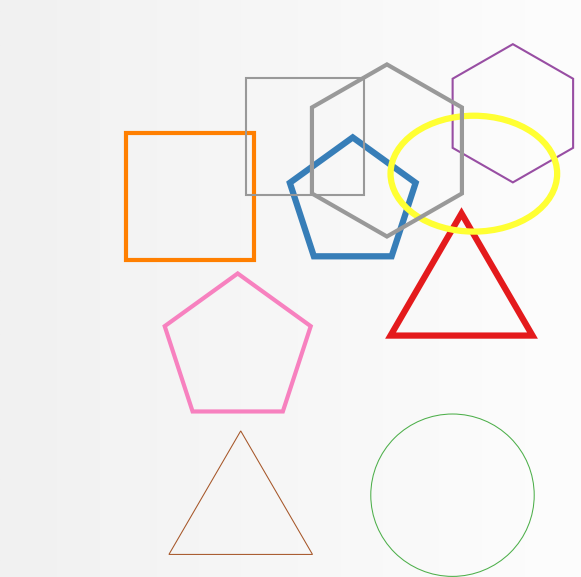[{"shape": "triangle", "thickness": 3, "radius": 0.7, "center": [0.794, 0.489]}, {"shape": "pentagon", "thickness": 3, "radius": 0.57, "center": [0.607, 0.647]}, {"shape": "circle", "thickness": 0.5, "radius": 0.7, "center": [0.778, 0.142]}, {"shape": "hexagon", "thickness": 1, "radius": 0.6, "center": [0.882, 0.803]}, {"shape": "square", "thickness": 2, "radius": 0.55, "center": [0.326, 0.659]}, {"shape": "oval", "thickness": 3, "radius": 0.72, "center": [0.815, 0.698]}, {"shape": "triangle", "thickness": 0.5, "radius": 0.71, "center": [0.414, 0.11]}, {"shape": "pentagon", "thickness": 2, "radius": 0.66, "center": [0.409, 0.393]}, {"shape": "hexagon", "thickness": 2, "radius": 0.74, "center": [0.666, 0.739]}, {"shape": "square", "thickness": 1, "radius": 0.51, "center": [0.525, 0.762]}]